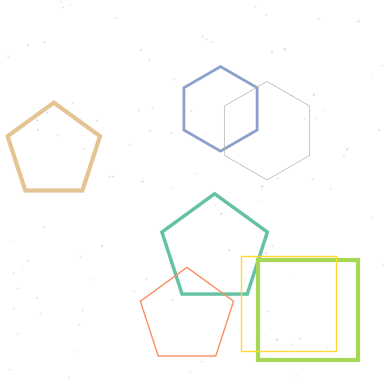[{"shape": "pentagon", "thickness": 2.5, "radius": 0.72, "center": [0.558, 0.353]}, {"shape": "pentagon", "thickness": 1, "radius": 0.64, "center": [0.486, 0.178]}, {"shape": "hexagon", "thickness": 2, "radius": 0.55, "center": [0.573, 0.717]}, {"shape": "square", "thickness": 3, "radius": 0.65, "center": [0.8, 0.195]}, {"shape": "square", "thickness": 1, "radius": 0.62, "center": [0.749, 0.213]}, {"shape": "pentagon", "thickness": 3, "radius": 0.63, "center": [0.14, 0.607]}, {"shape": "hexagon", "thickness": 0.5, "radius": 0.64, "center": [0.693, 0.661]}]